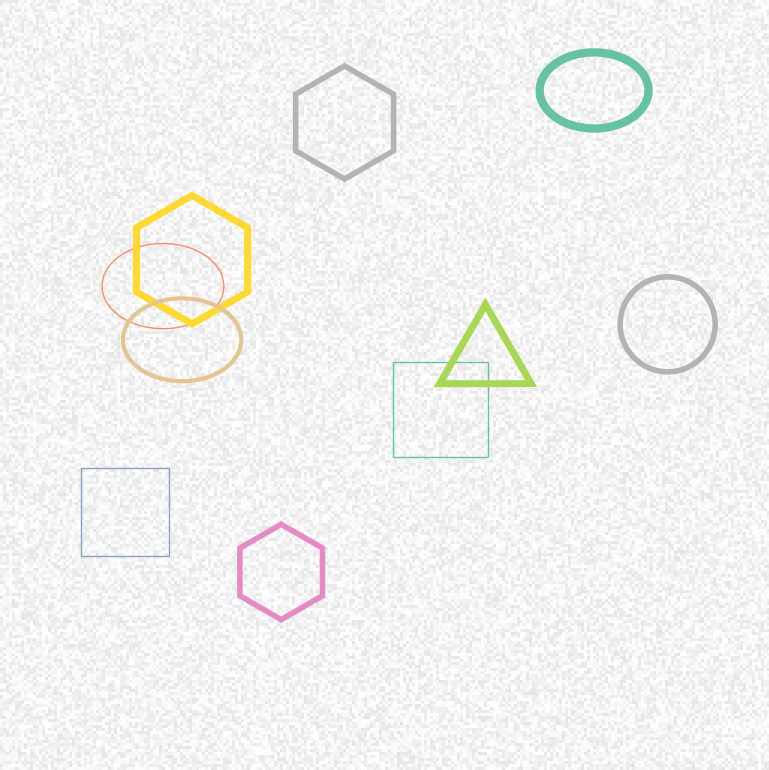[{"shape": "oval", "thickness": 3, "radius": 0.35, "center": [0.772, 0.883]}, {"shape": "square", "thickness": 0.5, "radius": 0.31, "center": [0.572, 0.468]}, {"shape": "oval", "thickness": 0.5, "radius": 0.4, "center": [0.212, 0.628]}, {"shape": "square", "thickness": 0.5, "radius": 0.29, "center": [0.163, 0.335]}, {"shape": "hexagon", "thickness": 2, "radius": 0.31, "center": [0.365, 0.257]}, {"shape": "triangle", "thickness": 2.5, "radius": 0.34, "center": [0.63, 0.536]}, {"shape": "hexagon", "thickness": 2.5, "radius": 0.42, "center": [0.249, 0.663]}, {"shape": "oval", "thickness": 1.5, "radius": 0.38, "center": [0.237, 0.559]}, {"shape": "circle", "thickness": 2, "radius": 0.31, "center": [0.867, 0.579]}, {"shape": "hexagon", "thickness": 2, "radius": 0.37, "center": [0.448, 0.841]}]